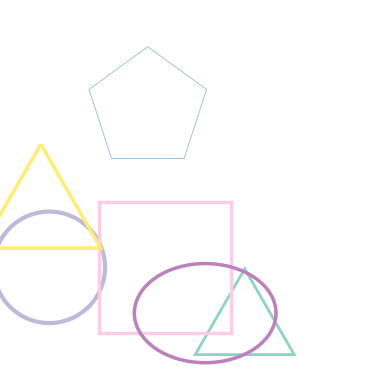[{"shape": "triangle", "thickness": 2, "radius": 0.74, "center": [0.636, 0.153]}, {"shape": "circle", "thickness": 3, "radius": 0.72, "center": [0.128, 0.306]}, {"shape": "pentagon", "thickness": 0.5, "radius": 0.8, "center": [0.384, 0.718]}, {"shape": "square", "thickness": 2.5, "radius": 0.86, "center": [0.429, 0.305]}, {"shape": "oval", "thickness": 2.5, "radius": 0.92, "center": [0.533, 0.187]}, {"shape": "triangle", "thickness": 2.5, "radius": 0.9, "center": [0.106, 0.446]}]